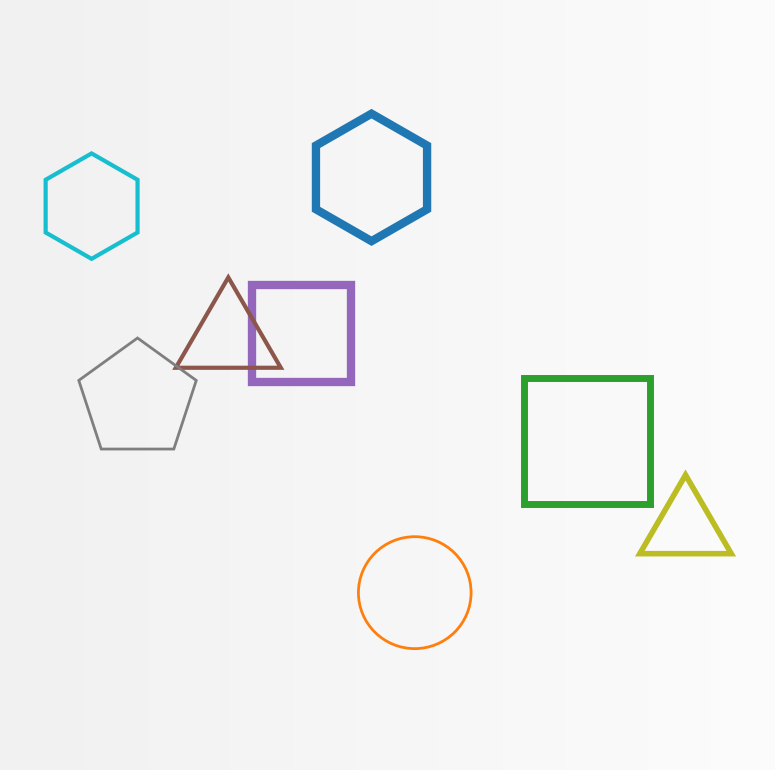[{"shape": "hexagon", "thickness": 3, "radius": 0.41, "center": [0.479, 0.77]}, {"shape": "circle", "thickness": 1, "radius": 0.36, "center": [0.535, 0.23]}, {"shape": "square", "thickness": 2.5, "radius": 0.41, "center": [0.757, 0.427]}, {"shape": "square", "thickness": 3, "radius": 0.32, "center": [0.389, 0.567]}, {"shape": "triangle", "thickness": 1.5, "radius": 0.39, "center": [0.295, 0.562]}, {"shape": "pentagon", "thickness": 1, "radius": 0.4, "center": [0.177, 0.481]}, {"shape": "triangle", "thickness": 2, "radius": 0.34, "center": [0.885, 0.315]}, {"shape": "hexagon", "thickness": 1.5, "radius": 0.34, "center": [0.118, 0.732]}]